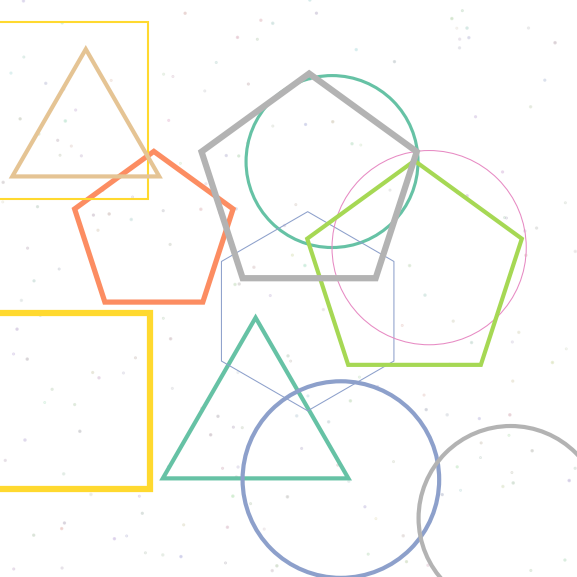[{"shape": "triangle", "thickness": 2, "radius": 0.93, "center": [0.443, 0.264]}, {"shape": "circle", "thickness": 1.5, "radius": 0.74, "center": [0.575, 0.719]}, {"shape": "pentagon", "thickness": 2.5, "radius": 0.72, "center": [0.266, 0.593]}, {"shape": "circle", "thickness": 2, "radius": 0.85, "center": [0.59, 0.169]}, {"shape": "hexagon", "thickness": 0.5, "radius": 0.86, "center": [0.533, 0.46]}, {"shape": "circle", "thickness": 0.5, "radius": 0.84, "center": [0.743, 0.57]}, {"shape": "pentagon", "thickness": 2, "radius": 0.98, "center": [0.718, 0.525]}, {"shape": "square", "thickness": 1, "radius": 0.77, "center": [0.103, 0.808]}, {"shape": "square", "thickness": 3, "radius": 0.76, "center": [0.107, 0.304]}, {"shape": "triangle", "thickness": 2, "radius": 0.73, "center": [0.149, 0.767]}, {"shape": "pentagon", "thickness": 3, "radius": 0.98, "center": [0.535, 0.676]}, {"shape": "circle", "thickness": 2, "radius": 0.8, "center": [0.884, 0.102]}]